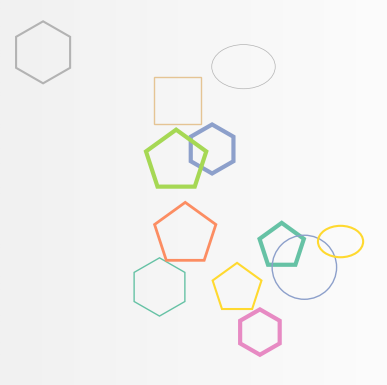[{"shape": "hexagon", "thickness": 1, "radius": 0.38, "center": [0.412, 0.255]}, {"shape": "pentagon", "thickness": 3, "radius": 0.3, "center": [0.727, 0.361]}, {"shape": "pentagon", "thickness": 2, "radius": 0.42, "center": [0.478, 0.391]}, {"shape": "hexagon", "thickness": 3, "radius": 0.32, "center": [0.547, 0.613]}, {"shape": "circle", "thickness": 1, "radius": 0.42, "center": [0.785, 0.306]}, {"shape": "hexagon", "thickness": 3, "radius": 0.29, "center": [0.671, 0.137]}, {"shape": "pentagon", "thickness": 3, "radius": 0.41, "center": [0.455, 0.581]}, {"shape": "oval", "thickness": 1.5, "radius": 0.29, "center": [0.879, 0.373]}, {"shape": "pentagon", "thickness": 1.5, "radius": 0.33, "center": [0.612, 0.251]}, {"shape": "square", "thickness": 1, "radius": 0.3, "center": [0.459, 0.739]}, {"shape": "hexagon", "thickness": 1.5, "radius": 0.4, "center": [0.111, 0.864]}, {"shape": "oval", "thickness": 0.5, "radius": 0.41, "center": [0.628, 0.827]}]